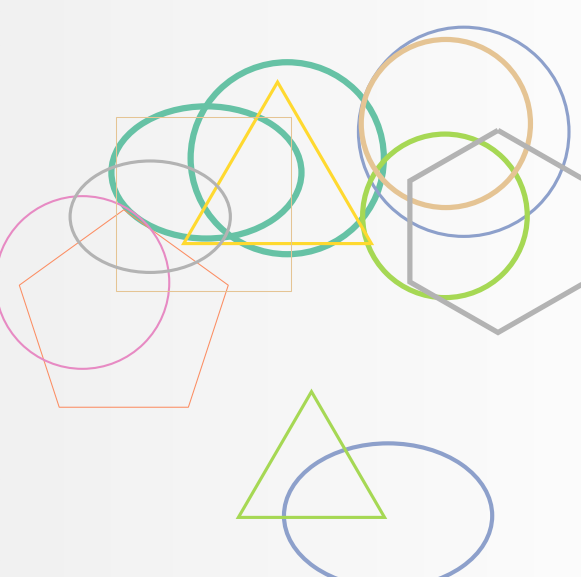[{"shape": "oval", "thickness": 3, "radius": 0.82, "center": [0.355, 0.701]}, {"shape": "circle", "thickness": 3, "radius": 0.83, "center": [0.494, 0.725]}, {"shape": "pentagon", "thickness": 0.5, "radius": 0.95, "center": [0.213, 0.447]}, {"shape": "oval", "thickness": 2, "radius": 0.9, "center": [0.668, 0.106]}, {"shape": "circle", "thickness": 1.5, "radius": 0.91, "center": [0.798, 0.771]}, {"shape": "circle", "thickness": 1, "radius": 0.75, "center": [0.142, 0.51]}, {"shape": "circle", "thickness": 2.5, "radius": 0.71, "center": [0.765, 0.625]}, {"shape": "triangle", "thickness": 1.5, "radius": 0.73, "center": [0.536, 0.176]}, {"shape": "triangle", "thickness": 1.5, "radius": 0.93, "center": [0.477, 0.671]}, {"shape": "square", "thickness": 0.5, "radius": 0.75, "center": [0.35, 0.646]}, {"shape": "circle", "thickness": 2.5, "radius": 0.73, "center": [0.767, 0.785]}, {"shape": "hexagon", "thickness": 2.5, "radius": 0.88, "center": [0.857, 0.598]}, {"shape": "oval", "thickness": 1.5, "radius": 0.69, "center": [0.258, 0.624]}]